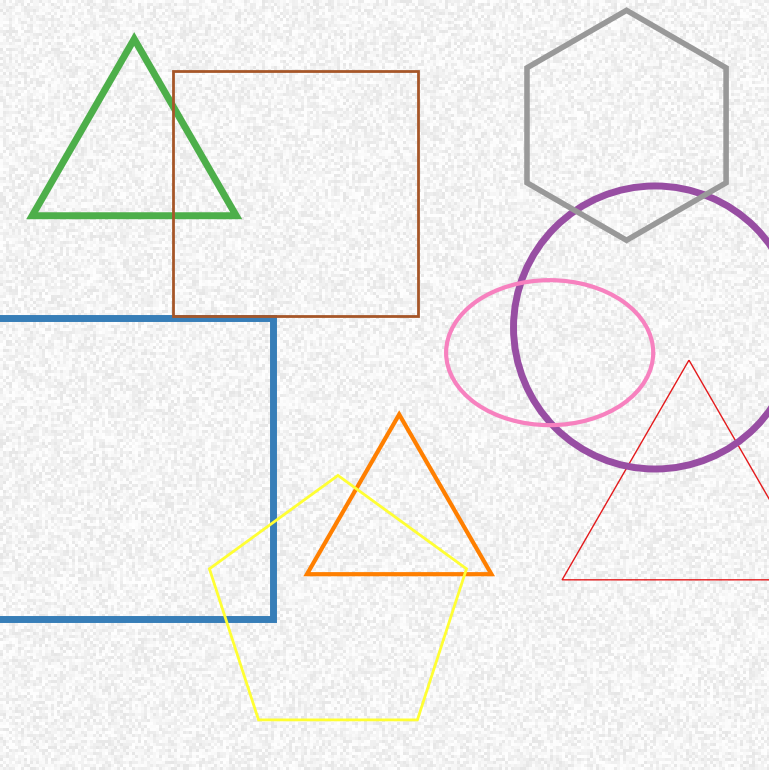[{"shape": "triangle", "thickness": 0.5, "radius": 0.95, "center": [0.895, 0.342]}, {"shape": "square", "thickness": 2.5, "radius": 0.98, "center": [0.159, 0.391]}, {"shape": "triangle", "thickness": 2.5, "radius": 0.76, "center": [0.174, 0.796]}, {"shape": "circle", "thickness": 2.5, "radius": 0.92, "center": [0.851, 0.575]}, {"shape": "triangle", "thickness": 1.5, "radius": 0.69, "center": [0.518, 0.323]}, {"shape": "pentagon", "thickness": 1, "radius": 0.88, "center": [0.439, 0.207]}, {"shape": "square", "thickness": 1, "radius": 0.8, "center": [0.383, 0.749]}, {"shape": "oval", "thickness": 1.5, "radius": 0.67, "center": [0.714, 0.542]}, {"shape": "hexagon", "thickness": 2, "radius": 0.75, "center": [0.814, 0.837]}]